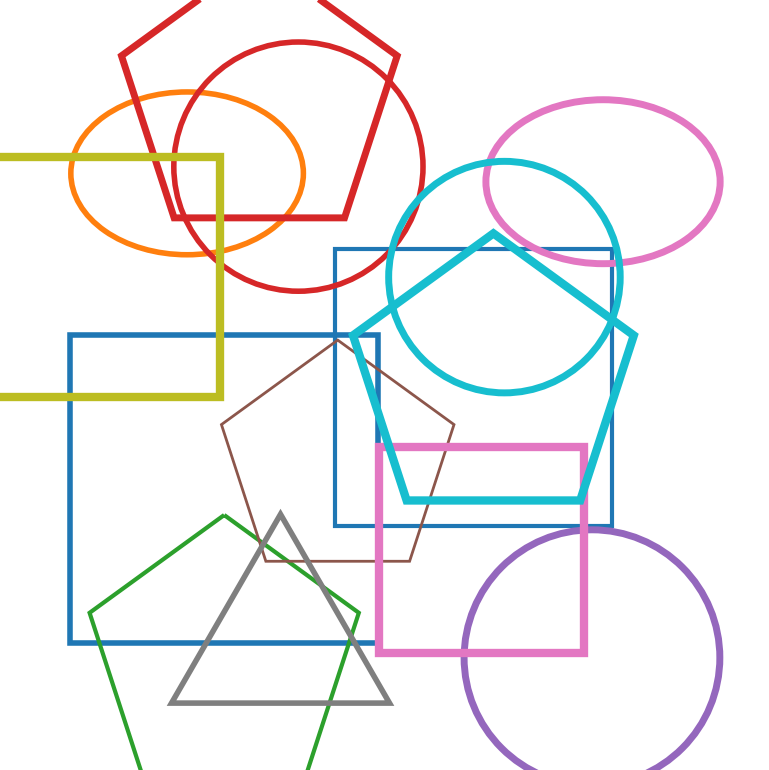[{"shape": "square", "thickness": 2, "radius": 1.0, "center": [0.291, 0.365]}, {"shape": "square", "thickness": 1.5, "radius": 0.9, "center": [0.615, 0.497]}, {"shape": "oval", "thickness": 2, "radius": 0.76, "center": [0.243, 0.775]}, {"shape": "pentagon", "thickness": 1.5, "radius": 0.92, "center": [0.291, 0.147]}, {"shape": "circle", "thickness": 2, "radius": 0.81, "center": [0.388, 0.784]}, {"shape": "pentagon", "thickness": 2.5, "radius": 0.94, "center": [0.337, 0.869]}, {"shape": "circle", "thickness": 2.5, "radius": 0.83, "center": [0.769, 0.146]}, {"shape": "pentagon", "thickness": 1, "radius": 0.79, "center": [0.439, 0.4]}, {"shape": "oval", "thickness": 2.5, "radius": 0.76, "center": [0.783, 0.764]}, {"shape": "square", "thickness": 3, "radius": 0.67, "center": [0.625, 0.286]}, {"shape": "triangle", "thickness": 2, "radius": 0.82, "center": [0.364, 0.169]}, {"shape": "square", "thickness": 3, "radius": 0.78, "center": [0.13, 0.64]}, {"shape": "circle", "thickness": 2.5, "radius": 0.75, "center": [0.655, 0.64]}, {"shape": "pentagon", "thickness": 3, "radius": 0.96, "center": [0.641, 0.505]}]